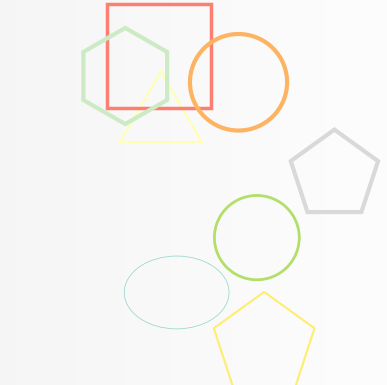[{"shape": "oval", "thickness": 0.5, "radius": 0.68, "center": [0.456, 0.24]}, {"shape": "triangle", "thickness": 1.5, "radius": 0.61, "center": [0.415, 0.692]}, {"shape": "square", "thickness": 2.5, "radius": 0.67, "center": [0.41, 0.854]}, {"shape": "circle", "thickness": 3, "radius": 0.63, "center": [0.616, 0.786]}, {"shape": "circle", "thickness": 2, "radius": 0.55, "center": [0.663, 0.383]}, {"shape": "pentagon", "thickness": 3, "radius": 0.59, "center": [0.863, 0.545]}, {"shape": "hexagon", "thickness": 3, "radius": 0.62, "center": [0.323, 0.803]}, {"shape": "pentagon", "thickness": 1.5, "radius": 0.68, "center": [0.682, 0.105]}]